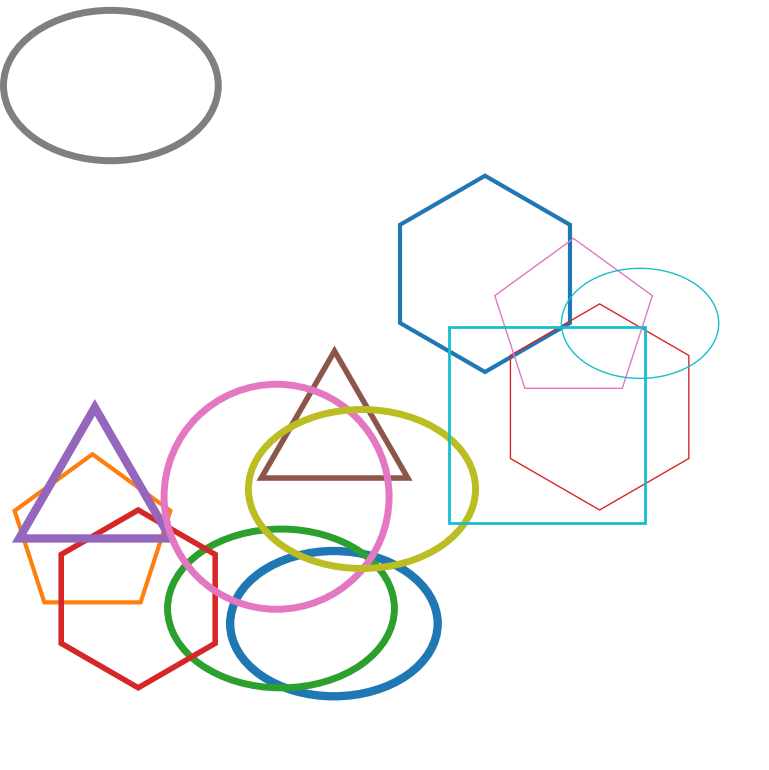[{"shape": "oval", "thickness": 3, "radius": 0.67, "center": [0.434, 0.19]}, {"shape": "hexagon", "thickness": 1.5, "radius": 0.64, "center": [0.63, 0.644]}, {"shape": "pentagon", "thickness": 1.5, "radius": 0.53, "center": [0.12, 0.304]}, {"shape": "oval", "thickness": 2.5, "radius": 0.74, "center": [0.365, 0.21]}, {"shape": "hexagon", "thickness": 0.5, "radius": 0.67, "center": [0.779, 0.471]}, {"shape": "hexagon", "thickness": 2, "radius": 0.58, "center": [0.179, 0.222]}, {"shape": "triangle", "thickness": 3, "radius": 0.57, "center": [0.123, 0.357]}, {"shape": "triangle", "thickness": 2, "radius": 0.55, "center": [0.434, 0.434]}, {"shape": "circle", "thickness": 2.5, "radius": 0.73, "center": [0.359, 0.355]}, {"shape": "pentagon", "thickness": 0.5, "radius": 0.54, "center": [0.745, 0.583]}, {"shape": "oval", "thickness": 2.5, "radius": 0.7, "center": [0.144, 0.889]}, {"shape": "oval", "thickness": 2.5, "radius": 0.74, "center": [0.47, 0.365]}, {"shape": "oval", "thickness": 0.5, "radius": 0.51, "center": [0.831, 0.58]}, {"shape": "square", "thickness": 1, "radius": 0.64, "center": [0.71, 0.448]}]